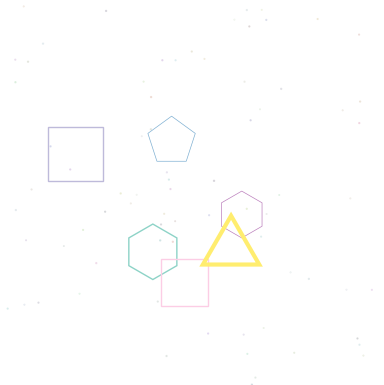[{"shape": "hexagon", "thickness": 1, "radius": 0.36, "center": [0.397, 0.346]}, {"shape": "square", "thickness": 1, "radius": 0.36, "center": [0.196, 0.6]}, {"shape": "pentagon", "thickness": 0.5, "radius": 0.32, "center": [0.446, 0.634]}, {"shape": "square", "thickness": 1, "radius": 0.31, "center": [0.479, 0.266]}, {"shape": "hexagon", "thickness": 0.5, "radius": 0.3, "center": [0.628, 0.443]}, {"shape": "triangle", "thickness": 3, "radius": 0.42, "center": [0.6, 0.355]}]